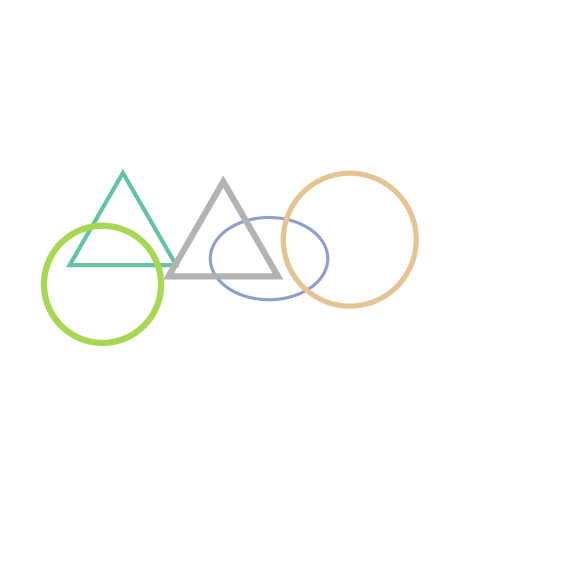[{"shape": "triangle", "thickness": 2, "radius": 0.53, "center": [0.213, 0.593]}, {"shape": "oval", "thickness": 1.5, "radius": 0.51, "center": [0.466, 0.551]}, {"shape": "circle", "thickness": 3, "radius": 0.51, "center": [0.177, 0.507]}, {"shape": "circle", "thickness": 2.5, "radius": 0.58, "center": [0.606, 0.584]}, {"shape": "triangle", "thickness": 3, "radius": 0.55, "center": [0.387, 0.575]}]